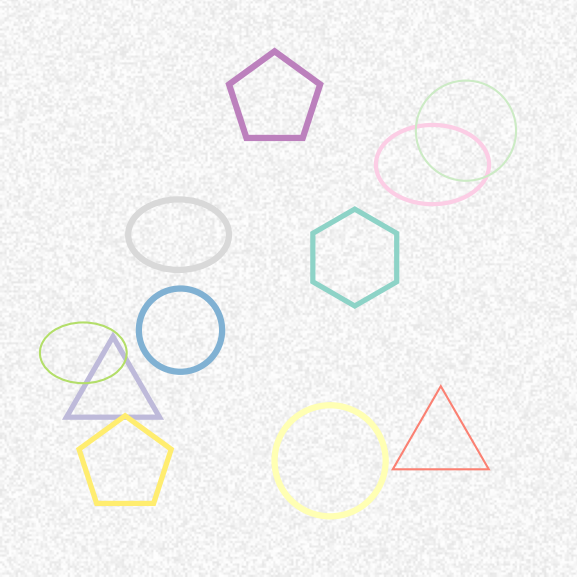[{"shape": "hexagon", "thickness": 2.5, "radius": 0.42, "center": [0.614, 0.553]}, {"shape": "circle", "thickness": 3, "radius": 0.48, "center": [0.572, 0.201]}, {"shape": "triangle", "thickness": 2.5, "radius": 0.46, "center": [0.196, 0.323]}, {"shape": "triangle", "thickness": 1, "radius": 0.48, "center": [0.763, 0.234]}, {"shape": "circle", "thickness": 3, "radius": 0.36, "center": [0.313, 0.427]}, {"shape": "oval", "thickness": 1, "radius": 0.38, "center": [0.144, 0.388]}, {"shape": "oval", "thickness": 2, "radius": 0.49, "center": [0.749, 0.714]}, {"shape": "oval", "thickness": 3, "radius": 0.44, "center": [0.309, 0.593]}, {"shape": "pentagon", "thickness": 3, "radius": 0.41, "center": [0.475, 0.827]}, {"shape": "circle", "thickness": 1, "radius": 0.43, "center": [0.807, 0.773]}, {"shape": "pentagon", "thickness": 2.5, "radius": 0.42, "center": [0.217, 0.195]}]